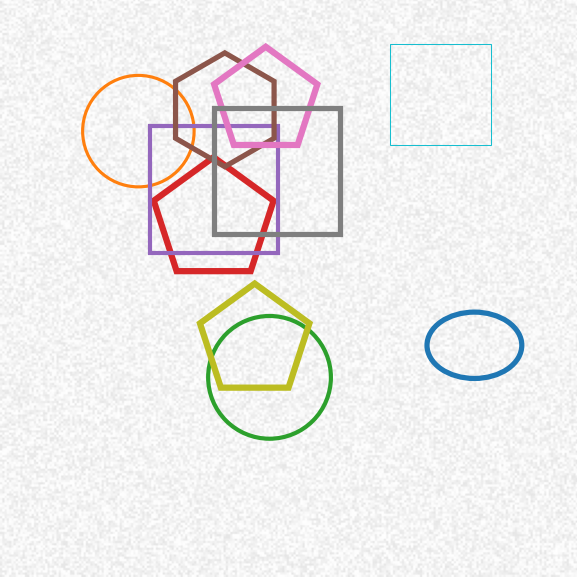[{"shape": "oval", "thickness": 2.5, "radius": 0.41, "center": [0.821, 0.401]}, {"shape": "circle", "thickness": 1.5, "radius": 0.48, "center": [0.24, 0.772]}, {"shape": "circle", "thickness": 2, "radius": 0.53, "center": [0.467, 0.346]}, {"shape": "pentagon", "thickness": 3, "radius": 0.55, "center": [0.37, 0.618]}, {"shape": "square", "thickness": 2, "radius": 0.55, "center": [0.371, 0.671]}, {"shape": "hexagon", "thickness": 2.5, "radius": 0.49, "center": [0.389, 0.809]}, {"shape": "pentagon", "thickness": 3, "radius": 0.47, "center": [0.46, 0.824]}, {"shape": "square", "thickness": 2.5, "radius": 0.55, "center": [0.479, 0.704]}, {"shape": "pentagon", "thickness": 3, "radius": 0.5, "center": [0.441, 0.408]}, {"shape": "square", "thickness": 0.5, "radius": 0.44, "center": [0.762, 0.835]}]